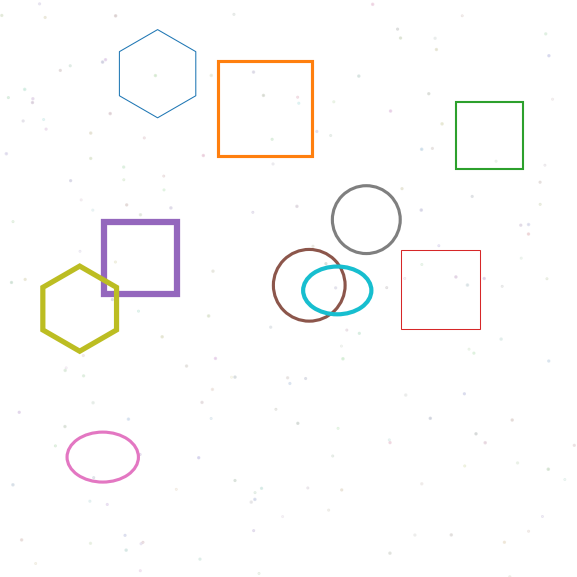[{"shape": "hexagon", "thickness": 0.5, "radius": 0.38, "center": [0.273, 0.872]}, {"shape": "square", "thickness": 1.5, "radius": 0.41, "center": [0.459, 0.811]}, {"shape": "square", "thickness": 1, "radius": 0.29, "center": [0.848, 0.764]}, {"shape": "square", "thickness": 0.5, "radius": 0.34, "center": [0.762, 0.497]}, {"shape": "square", "thickness": 3, "radius": 0.31, "center": [0.243, 0.553]}, {"shape": "circle", "thickness": 1.5, "radius": 0.31, "center": [0.535, 0.505]}, {"shape": "oval", "thickness": 1.5, "radius": 0.31, "center": [0.178, 0.208]}, {"shape": "circle", "thickness": 1.5, "radius": 0.29, "center": [0.634, 0.619]}, {"shape": "hexagon", "thickness": 2.5, "radius": 0.37, "center": [0.138, 0.465]}, {"shape": "oval", "thickness": 2, "radius": 0.3, "center": [0.584, 0.496]}]